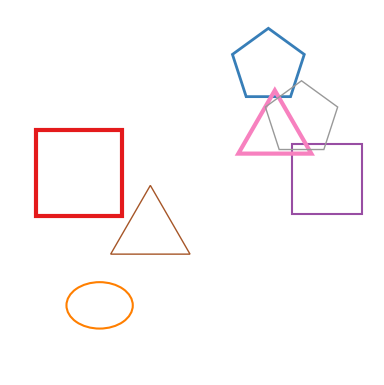[{"shape": "square", "thickness": 3, "radius": 0.56, "center": [0.206, 0.551]}, {"shape": "pentagon", "thickness": 2, "radius": 0.49, "center": [0.697, 0.828]}, {"shape": "square", "thickness": 1.5, "radius": 0.45, "center": [0.849, 0.536]}, {"shape": "oval", "thickness": 1.5, "radius": 0.43, "center": [0.259, 0.207]}, {"shape": "triangle", "thickness": 1, "radius": 0.6, "center": [0.391, 0.399]}, {"shape": "triangle", "thickness": 3, "radius": 0.55, "center": [0.714, 0.656]}, {"shape": "pentagon", "thickness": 1, "radius": 0.49, "center": [0.783, 0.691]}]